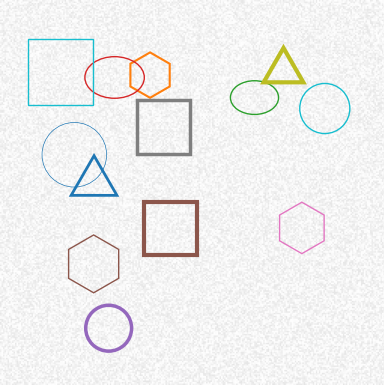[{"shape": "triangle", "thickness": 2, "radius": 0.34, "center": [0.244, 0.527]}, {"shape": "circle", "thickness": 0.5, "radius": 0.42, "center": [0.193, 0.598]}, {"shape": "hexagon", "thickness": 1.5, "radius": 0.29, "center": [0.39, 0.805]}, {"shape": "oval", "thickness": 1, "radius": 0.31, "center": [0.661, 0.747]}, {"shape": "oval", "thickness": 1, "radius": 0.39, "center": [0.298, 0.799]}, {"shape": "circle", "thickness": 2.5, "radius": 0.3, "center": [0.282, 0.148]}, {"shape": "hexagon", "thickness": 1, "radius": 0.38, "center": [0.243, 0.315]}, {"shape": "square", "thickness": 3, "radius": 0.34, "center": [0.442, 0.406]}, {"shape": "hexagon", "thickness": 1, "radius": 0.33, "center": [0.784, 0.408]}, {"shape": "square", "thickness": 2.5, "radius": 0.35, "center": [0.424, 0.67]}, {"shape": "triangle", "thickness": 3, "radius": 0.3, "center": [0.736, 0.816]}, {"shape": "square", "thickness": 1, "radius": 0.43, "center": [0.157, 0.814]}, {"shape": "circle", "thickness": 1, "radius": 0.33, "center": [0.844, 0.718]}]